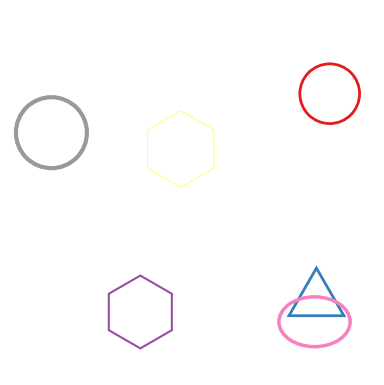[{"shape": "circle", "thickness": 2, "radius": 0.39, "center": [0.856, 0.757]}, {"shape": "triangle", "thickness": 2, "radius": 0.41, "center": [0.822, 0.221]}, {"shape": "hexagon", "thickness": 1.5, "radius": 0.47, "center": [0.364, 0.19]}, {"shape": "hexagon", "thickness": 0.5, "radius": 0.5, "center": [0.47, 0.613]}, {"shape": "oval", "thickness": 2.5, "radius": 0.46, "center": [0.817, 0.164]}, {"shape": "circle", "thickness": 3, "radius": 0.46, "center": [0.134, 0.655]}]